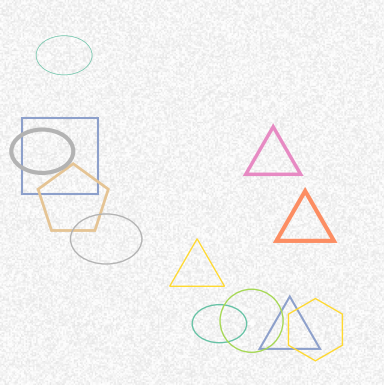[{"shape": "oval", "thickness": 0.5, "radius": 0.36, "center": [0.166, 0.856]}, {"shape": "oval", "thickness": 1, "radius": 0.35, "center": [0.57, 0.159]}, {"shape": "triangle", "thickness": 3, "radius": 0.43, "center": [0.793, 0.418]}, {"shape": "square", "thickness": 1.5, "radius": 0.49, "center": [0.156, 0.595]}, {"shape": "triangle", "thickness": 1.5, "radius": 0.45, "center": [0.753, 0.139]}, {"shape": "triangle", "thickness": 2.5, "radius": 0.41, "center": [0.71, 0.588]}, {"shape": "circle", "thickness": 1, "radius": 0.41, "center": [0.653, 0.167]}, {"shape": "triangle", "thickness": 1, "radius": 0.41, "center": [0.512, 0.298]}, {"shape": "hexagon", "thickness": 1, "radius": 0.4, "center": [0.819, 0.144]}, {"shape": "pentagon", "thickness": 2, "radius": 0.48, "center": [0.19, 0.479]}, {"shape": "oval", "thickness": 3, "radius": 0.4, "center": [0.11, 0.607]}, {"shape": "oval", "thickness": 1, "radius": 0.46, "center": [0.276, 0.379]}]